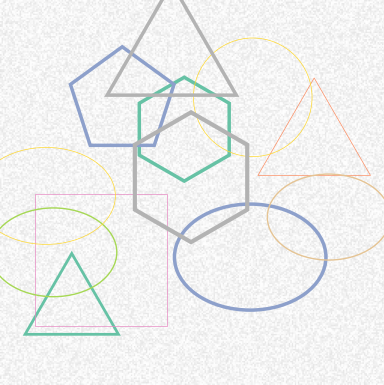[{"shape": "hexagon", "thickness": 2.5, "radius": 0.67, "center": [0.479, 0.664]}, {"shape": "triangle", "thickness": 2, "radius": 0.7, "center": [0.186, 0.202]}, {"shape": "triangle", "thickness": 0.5, "radius": 0.84, "center": [0.816, 0.629]}, {"shape": "pentagon", "thickness": 2.5, "radius": 0.71, "center": [0.317, 0.737]}, {"shape": "oval", "thickness": 2.5, "radius": 0.98, "center": [0.65, 0.332]}, {"shape": "square", "thickness": 0.5, "radius": 0.86, "center": [0.263, 0.324]}, {"shape": "oval", "thickness": 1, "radius": 0.82, "center": [0.139, 0.345]}, {"shape": "circle", "thickness": 0.5, "radius": 0.77, "center": [0.656, 0.747]}, {"shape": "oval", "thickness": 0.5, "radius": 0.9, "center": [0.12, 0.491]}, {"shape": "oval", "thickness": 1, "radius": 0.8, "center": [0.854, 0.436]}, {"shape": "hexagon", "thickness": 3, "radius": 0.84, "center": [0.496, 0.54]}, {"shape": "triangle", "thickness": 2.5, "radius": 0.97, "center": [0.446, 0.85]}]